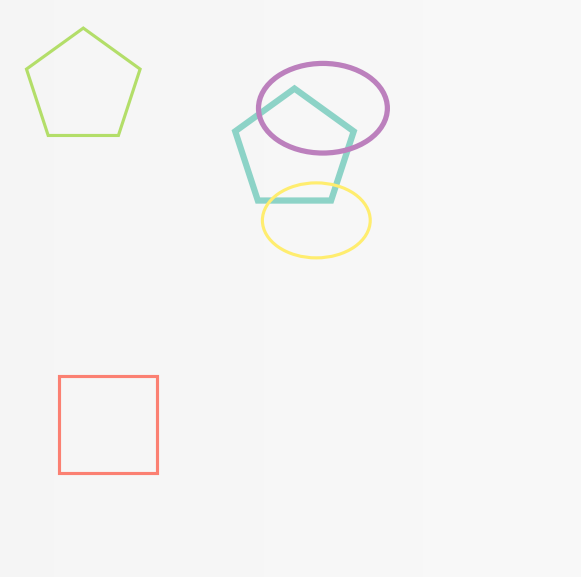[{"shape": "pentagon", "thickness": 3, "radius": 0.54, "center": [0.507, 0.739]}, {"shape": "square", "thickness": 1.5, "radius": 0.42, "center": [0.186, 0.264]}, {"shape": "pentagon", "thickness": 1.5, "radius": 0.51, "center": [0.143, 0.848]}, {"shape": "oval", "thickness": 2.5, "radius": 0.55, "center": [0.556, 0.812]}, {"shape": "oval", "thickness": 1.5, "radius": 0.46, "center": [0.544, 0.618]}]